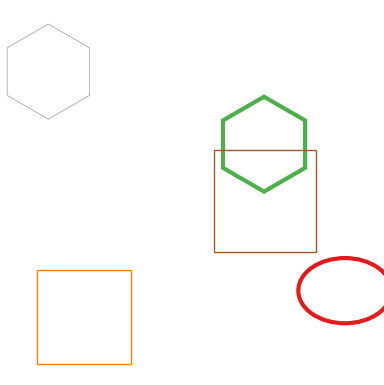[{"shape": "oval", "thickness": 3, "radius": 0.61, "center": [0.896, 0.245]}, {"shape": "hexagon", "thickness": 3, "radius": 0.62, "center": [0.686, 0.626]}, {"shape": "square", "thickness": 1, "radius": 0.61, "center": [0.218, 0.176]}, {"shape": "square", "thickness": 1, "radius": 0.66, "center": [0.688, 0.478]}, {"shape": "hexagon", "thickness": 0.5, "radius": 0.62, "center": [0.126, 0.814]}]